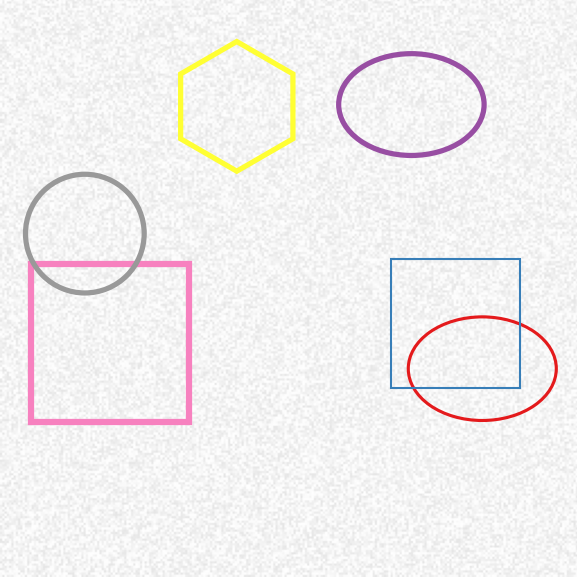[{"shape": "oval", "thickness": 1.5, "radius": 0.64, "center": [0.835, 0.361]}, {"shape": "square", "thickness": 1, "radius": 0.56, "center": [0.789, 0.439]}, {"shape": "oval", "thickness": 2.5, "radius": 0.63, "center": [0.712, 0.818]}, {"shape": "hexagon", "thickness": 2.5, "radius": 0.56, "center": [0.41, 0.815]}, {"shape": "square", "thickness": 3, "radius": 0.68, "center": [0.19, 0.405]}, {"shape": "circle", "thickness": 2.5, "radius": 0.51, "center": [0.147, 0.595]}]